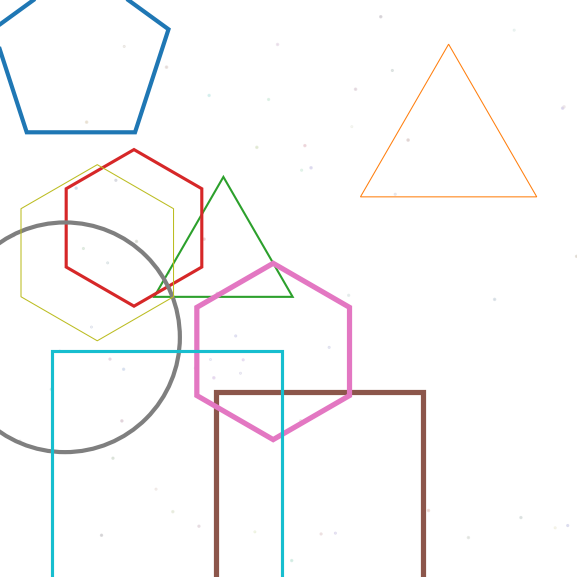[{"shape": "pentagon", "thickness": 2, "radius": 0.8, "center": [0.14, 0.899]}, {"shape": "triangle", "thickness": 0.5, "radius": 0.88, "center": [0.777, 0.746]}, {"shape": "triangle", "thickness": 1, "radius": 0.69, "center": [0.387, 0.554]}, {"shape": "hexagon", "thickness": 1.5, "radius": 0.68, "center": [0.232, 0.605]}, {"shape": "square", "thickness": 2.5, "radius": 0.9, "center": [0.553, 0.141]}, {"shape": "hexagon", "thickness": 2.5, "radius": 0.76, "center": [0.473, 0.391]}, {"shape": "circle", "thickness": 2, "radius": 0.99, "center": [0.113, 0.415]}, {"shape": "hexagon", "thickness": 0.5, "radius": 0.76, "center": [0.168, 0.562]}, {"shape": "square", "thickness": 1.5, "radius": 1.0, "center": [0.29, 0.193]}]